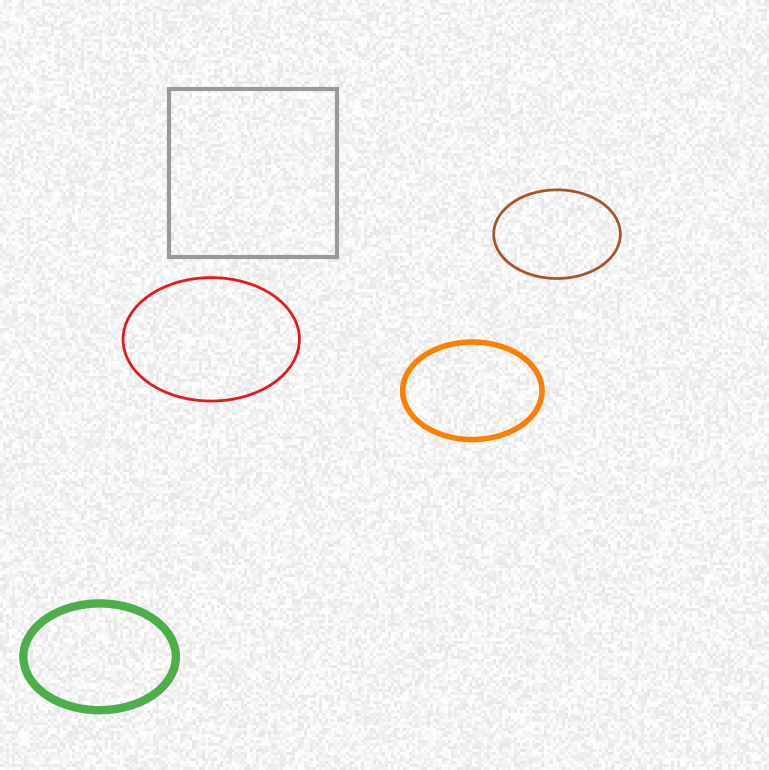[{"shape": "oval", "thickness": 1, "radius": 0.57, "center": [0.274, 0.559]}, {"shape": "oval", "thickness": 3, "radius": 0.5, "center": [0.129, 0.147]}, {"shape": "oval", "thickness": 2, "radius": 0.45, "center": [0.613, 0.492]}, {"shape": "oval", "thickness": 1, "radius": 0.41, "center": [0.723, 0.696]}, {"shape": "square", "thickness": 1.5, "radius": 0.54, "center": [0.328, 0.775]}]